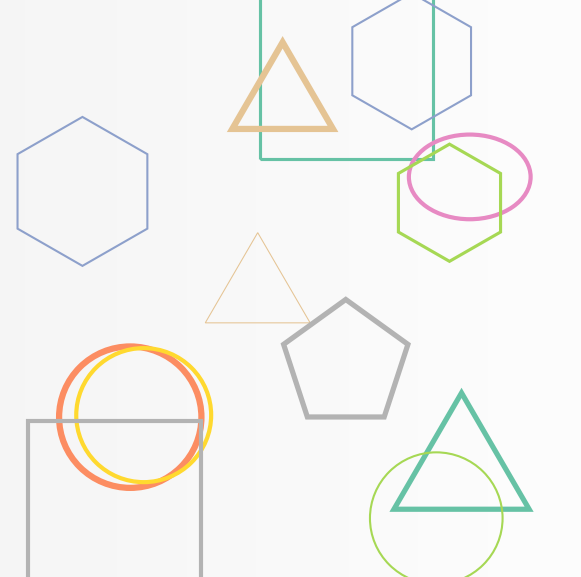[{"shape": "triangle", "thickness": 2.5, "radius": 0.67, "center": [0.794, 0.184]}, {"shape": "square", "thickness": 1.5, "radius": 0.74, "center": [0.596, 0.873]}, {"shape": "circle", "thickness": 3, "radius": 0.61, "center": [0.224, 0.277]}, {"shape": "hexagon", "thickness": 1, "radius": 0.59, "center": [0.708, 0.893]}, {"shape": "hexagon", "thickness": 1, "radius": 0.64, "center": [0.142, 0.668]}, {"shape": "oval", "thickness": 2, "radius": 0.52, "center": [0.808, 0.693]}, {"shape": "circle", "thickness": 1, "radius": 0.57, "center": [0.751, 0.102]}, {"shape": "hexagon", "thickness": 1.5, "radius": 0.51, "center": [0.773, 0.648]}, {"shape": "circle", "thickness": 2, "radius": 0.58, "center": [0.247, 0.28]}, {"shape": "triangle", "thickness": 0.5, "radius": 0.52, "center": [0.443, 0.492]}, {"shape": "triangle", "thickness": 3, "radius": 0.5, "center": [0.486, 0.826]}, {"shape": "pentagon", "thickness": 2.5, "radius": 0.56, "center": [0.595, 0.368]}, {"shape": "square", "thickness": 2, "radius": 0.75, "center": [0.197, 0.122]}]